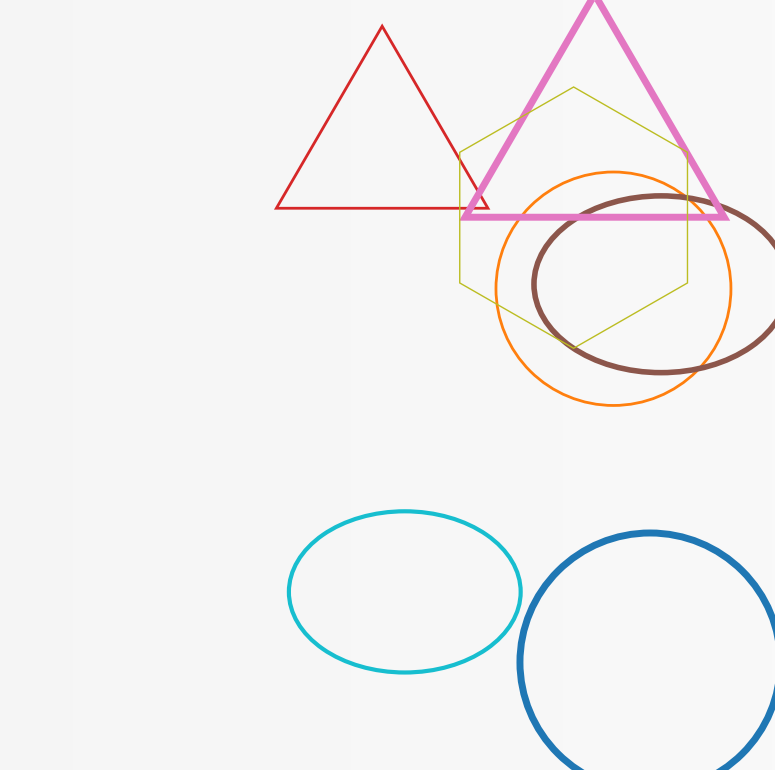[{"shape": "circle", "thickness": 2.5, "radius": 0.84, "center": [0.839, 0.14]}, {"shape": "circle", "thickness": 1, "radius": 0.76, "center": [0.792, 0.625]}, {"shape": "triangle", "thickness": 1, "radius": 0.79, "center": [0.493, 0.808]}, {"shape": "oval", "thickness": 2, "radius": 0.82, "center": [0.853, 0.631]}, {"shape": "triangle", "thickness": 2.5, "radius": 0.96, "center": [0.767, 0.814]}, {"shape": "hexagon", "thickness": 0.5, "radius": 0.85, "center": [0.74, 0.717]}, {"shape": "oval", "thickness": 1.5, "radius": 0.75, "center": [0.522, 0.231]}]